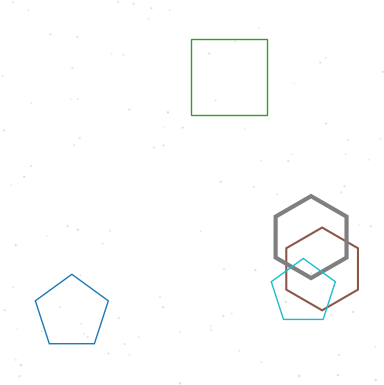[{"shape": "pentagon", "thickness": 1, "radius": 0.5, "center": [0.187, 0.188]}, {"shape": "square", "thickness": 1, "radius": 0.49, "center": [0.595, 0.801]}, {"shape": "hexagon", "thickness": 1.5, "radius": 0.54, "center": [0.837, 0.301]}, {"shape": "hexagon", "thickness": 3, "radius": 0.53, "center": [0.808, 0.384]}, {"shape": "pentagon", "thickness": 1, "radius": 0.44, "center": [0.788, 0.241]}]